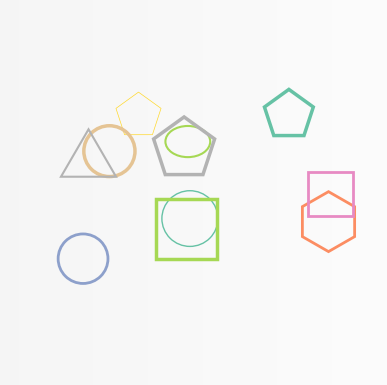[{"shape": "circle", "thickness": 1, "radius": 0.36, "center": [0.49, 0.432]}, {"shape": "pentagon", "thickness": 2.5, "radius": 0.33, "center": [0.746, 0.702]}, {"shape": "hexagon", "thickness": 2, "radius": 0.39, "center": [0.848, 0.424]}, {"shape": "circle", "thickness": 2, "radius": 0.32, "center": [0.214, 0.328]}, {"shape": "square", "thickness": 2, "radius": 0.29, "center": [0.853, 0.496]}, {"shape": "oval", "thickness": 1.5, "radius": 0.29, "center": [0.485, 0.632]}, {"shape": "square", "thickness": 2.5, "radius": 0.39, "center": [0.481, 0.406]}, {"shape": "pentagon", "thickness": 0.5, "radius": 0.31, "center": [0.357, 0.7]}, {"shape": "circle", "thickness": 2.5, "radius": 0.33, "center": [0.282, 0.607]}, {"shape": "pentagon", "thickness": 2.5, "radius": 0.41, "center": [0.475, 0.613]}, {"shape": "triangle", "thickness": 1.5, "radius": 0.41, "center": [0.228, 0.582]}]